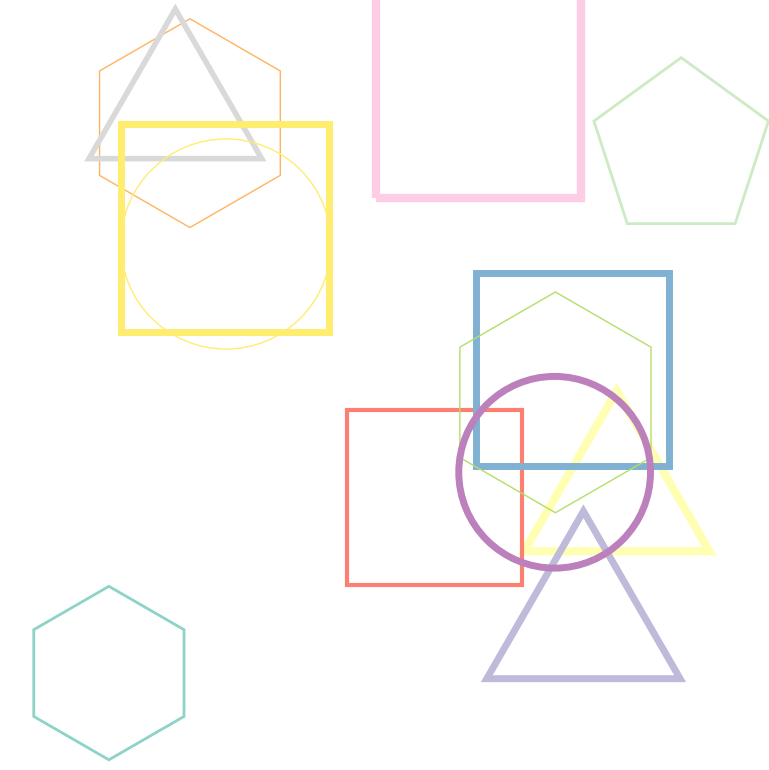[{"shape": "hexagon", "thickness": 1, "radius": 0.56, "center": [0.141, 0.126]}, {"shape": "triangle", "thickness": 3, "radius": 0.69, "center": [0.801, 0.354]}, {"shape": "triangle", "thickness": 2.5, "radius": 0.72, "center": [0.758, 0.191]}, {"shape": "square", "thickness": 1.5, "radius": 0.57, "center": [0.564, 0.353]}, {"shape": "square", "thickness": 2.5, "radius": 0.63, "center": [0.744, 0.52]}, {"shape": "hexagon", "thickness": 0.5, "radius": 0.68, "center": [0.247, 0.84]}, {"shape": "hexagon", "thickness": 0.5, "radius": 0.72, "center": [0.721, 0.477]}, {"shape": "square", "thickness": 3, "radius": 0.67, "center": [0.621, 0.876]}, {"shape": "triangle", "thickness": 2, "radius": 0.65, "center": [0.228, 0.859]}, {"shape": "circle", "thickness": 2.5, "radius": 0.62, "center": [0.72, 0.387]}, {"shape": "pentagon", "thickness": 1, "radius": 0.6, "center": [0.885, 0.806]}, {"shape": "circle", "thickness": 0.5, "radius": 0.68, "center": [0.293, 0.683]}, {"shape": "square", "thickness": 2.5, "radius": 0.68, "center": [0.292, 0.704]}]